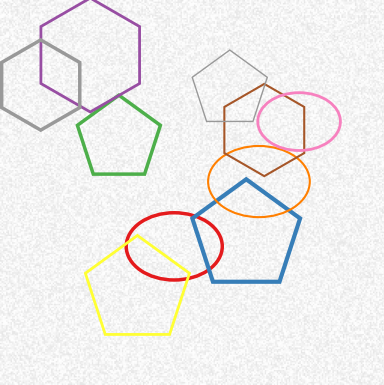[{"shape": "oval", "thickness": 2.5, "radius": 0.62, "center": [0.453, 0.36]}, {"shape": "pentagon", "thickness": 3, "radius": 0.74, "center": [0.64, 0.387]}, {"shape": "pentagon", "thickness": 2.5, "radius": 0.57, "center": [0.309, 0.639]}, {"shape": "hexagon", "thickness": 2, "radius": 0.74, "center": [0.234, 0.857]}, {"shape": "oval", "thickness": 1.5, "radius": 0.66, "center": [0.673, 0.528]}, {"shape": "pentagon", "thickness": 2, "radius": 0.71, "center": [0.357, 0.246]}, {"shape": "hexagon", "thickness": 1.5, "radius": 0.6, "center": [0.686, 0.662]}, {"shape": "oval", "thickness": 2, "radius": 0.54, "center": [0.777, 0.684]}, {"shape": "pentagon", "thickness": 1, "radius": 0.51, "center": [0.597, 0.768]}, {"shape": "hexagon", "thickness": 2.5, "radius": 0.59, "center": [0.106, 0.779]}]